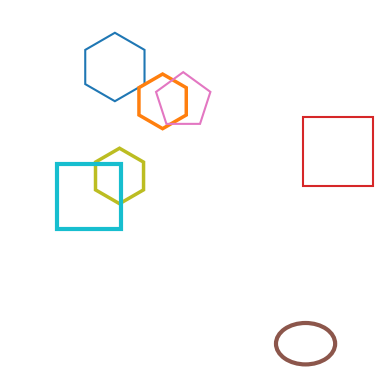[{"shape": "hexagon", "thickness": 1.5, "radius": 0.44, "center": [0.298, 0.826]}, {"shape": "hexagon", "thickness": 2.5, "radius": 0.35, "center": [0.422, 0.737]}, {"shape": "square", "thickness": 1.5, "radius": 0.45, "center": [0.877, 0.606]}, {"shape": "oval", "thickness": 3, "radius": 0.38, "center": [0.794, 0.107]}, {"shape": "pentagon", "thickness": 1.5, "radius": 0.37, "center": [0.476, 0.738]}, {"shape": "hexagon", "thickness": 2.5, "radius": 0.36, "center": [0.31, 0.543]}, {"shape": "square", "thickness": 3, "radius": 0.42, "center": [0.231, 0.49]}]